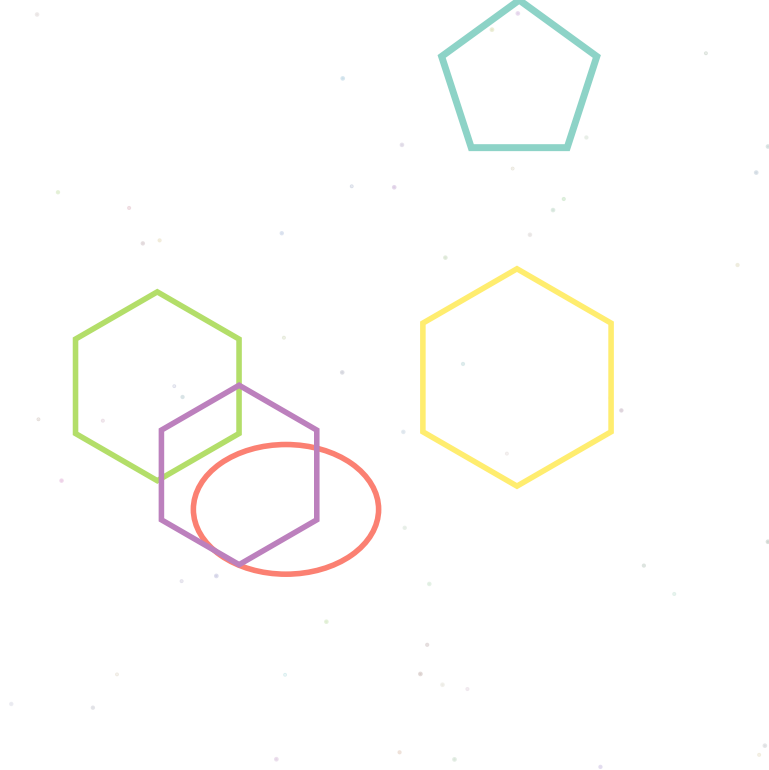[{"shape": "pentagon", "thickness": 2.5, "radius": 0.53, "center": [0.674, 0.894]}, {"shape": "oval", "thickness": 2, "radius": 0.6, "center": [0.371, 0.339]}, {"shape": "hexagon", "thickness": 2, "radius": 0.61, "center": [0.204, 0.498]}, {"shape": "hexagon", "thickness": 2, "radius": 0.58, "center": [0.311, 0.383]}, {"shape": "hexagon", "thickness": 2, "radius": 0.71, "center": [0.671, 0.51]}]